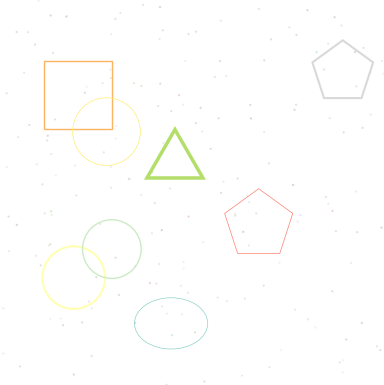[{"shape": "oval", "thickness": 0.5, "radius": 0.48, "center": [0.444, 0.16]}, {"shape": "circle", "thickness": 1.5, "radius": 0.41, "center": [0.192, 0.279]}, {"shape": "pentagon", "thickness": 0.5, "radius": 0.47, "center": [0.672, 0.417]}, {"shape": "square", "thickness": 1, "radius": 0.44, "center": [0.202, 0.753]}, {"shape": "triangle", "thickness": 2.5, "radius": 0.42, "center": [0.454, 0.58]}, {"shape": "pentagon", "thickness": 1.5, "radius": 0.41, "center": [0.89, 0.812]}, {"shape": "circle", "thickness": 1, "radius": 0.38, "center": [0.291, 0.353]}, {"shape": "circle", "thickness": 0.5, "radius": 0.44, "center": [0.277, 0.658]}]